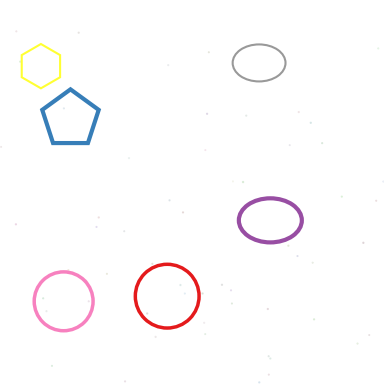[{"shape": "circle", "thickness": 2.5, "radius": 0.41, "center": [0.434, 0.231]}, {"shape": "pentagon", "thickness": 3, "radius": 0.39, "center": [0.183, 0.691]}, {"shape": "oval", "thickness": 3, "radius": 0.41, "center": [0.702, 0.428]}, {"shape": "hexagon", "thickness": 1.5, "radius": 0.29, "center": [0.106, 0.828]}, {"shape": "circle", "thickness": 2.5, "radius": 0.38, "center": [0.165, 0.217]}, {"shape": "oval", "thickness": 1.5, "radius": 0.34, "center": [0.673, 0.837]}]